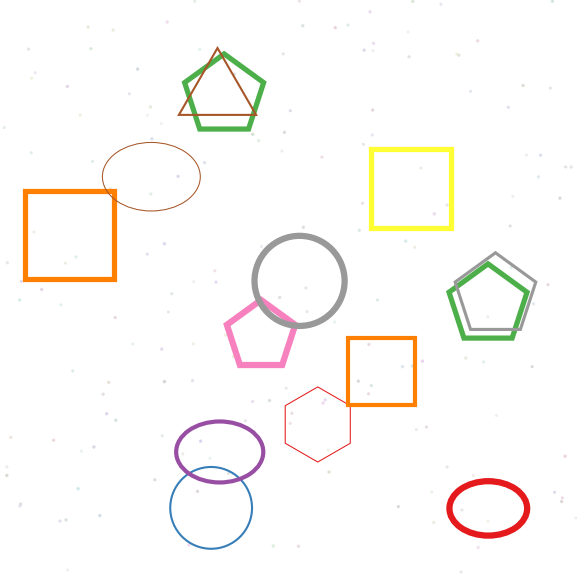[{"shape": "hexagon", "thickness": 0.5, "radius": 0.33, "center": [0.55, 0.264]}, {"shape": "oval", "thickness": 3, "radius": 0.34, "center": [0.846, 0.119]}, {"shape": "circle", "thickness": 1, "radius": 0.35, "center": [0.366, 0.12]}, {"shape": "pentagon", "thickness": 2.5, "radius": 0.36, "center": [0.845, 0.471]}, {"shape": "pentagon", "thickness": 2.5, "radius": 0.36, "center": [0.388, 0.834]}, {"shape": "oval", "thickness": 2, "radius": 0.38, "center": [0.38, 0.217]}, {"shape": "square", "thickness": 2.5, "radius": 0.38, "center": [0.12, 0.593]}, {"shape": "square", "thickness": 2, "radius": 0.29, "center": [0.661, 0.356]}, {"shape": "square", "thickness": 2.5, "radius": 0.34, "center": [0.711, 0.672]}, {"shape": "triangle", "thickness": 1, "radius": 0.39, "center": [0.377, 0.839]}, {"shape": "oval", "thickness": 0.5, "radius": 0.42, "center": [0.262, 0.693]}, {"shape": "pentagon", "thickness": 3, "radius": 0.31, "center": [0.452, 0.417]}, {"shape": "pentagon", "thickness": 1.5, "radius": 0.37, "center": [0.858, 0.488]}, {"shape": "circle", "thickness": 3, "radius": 0.39, "center": [0.519, 0.513]}]